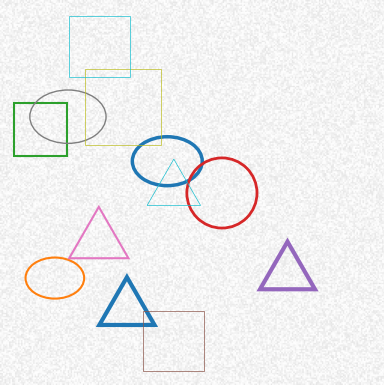[{"shape": "oval", "thickness": 2.5, "radius": 0.45, "center": [0.434, 0.581]}, {"shape": "triangle", "thickness": 3, "radius": 0.41, "center": [0.33, 0.197]}, {"shape": "oval", "thickness": 1.5, "radius": 0.38, "center": [0.142, 0.278]}, {"shape": "square", "thickness": 1.5, "radius": 0.34, "center": [0.104, 0.663]}, {"shape": "circle", "thickness": 2, "radius": 0.46, "center": [0.576, 0.499]}, {"shape": "triangle", "thickness": 3, "radius": 0.41, "center": [0.747, 0.29]}, {"shape": "square", "thickness": 0.5, "radius": 0.39, "center": [0.45, 0.114]}, {"shape": "triangle", "thickness": 1.5, "radius": 0.44, "center": [0.257, 0.374]}, {"shape": "oval", "thickness": 1, "radius": 0.5, "center": [0.176, 0.697]}, {"shape": "square", "thickness": 0.5, "radius": 0.49, "center": [0.319, 0.721]}, {"shape": "square", "thickness": 0.5, "radius": 0.4, "center": [0.258, 0.878]}, {"shape": "triangle", "thickness": 0.5, "radius": 0.4, "center": [0.451, 0.506]}]